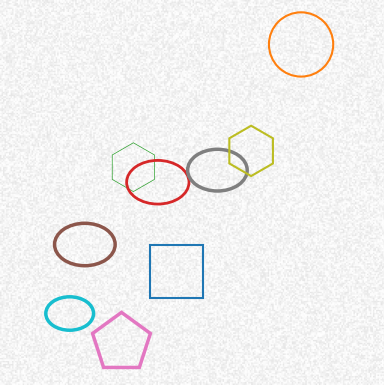[{"shape": "square", "thickness": 1.5, "radius": 0.34, "center": [0.459, 0.294]}, {"shape": "circle", "thickness": 1.5, "radius": 0.42, "center": [0.782, 0.885]}, {"shape": "hexagon", "thickness": 0.5, "radius": 0.32, "center": [0.346, 0.566]}, {"shape": "oval", "thickness": 2, "radius": 0.41, "center": [0.41, 0.527]}, {"shape": "oval", "thickness": 2.5, "radius": 0.39, "center": [0.22, 0.365]}, {"shape": "pentagon", "thickness": 2.5, "radius": 0.4, "center": [0.316, 0.11]}, {"shape": "oval", "thickness": 2.5, "radius": 0.39, "center": [0.565, 0.558]}, {"shape": "hexagon", "thickness": 1.5, "radius": 0.33, "center": [0.652, 0.608]}, {"shape": "oval", "thickness": 2.5, "radius": 0.31, "center": [0.181, 0.186]}]